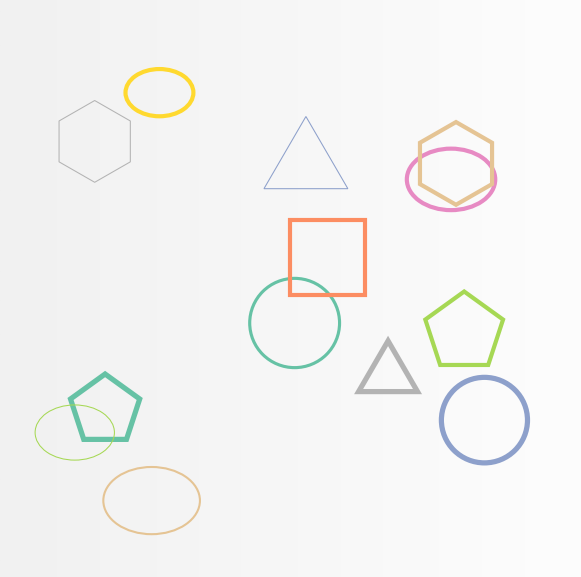[{"shape": "circle", "thickness": 1.5, "radius": 0.39, "center": [0.507, 0.44]}, {"shape": "pentagon", "thickness": 2.5, "radius": 0.31, "center": [0.181, 0.289]}, {"shape": "square", "thickness": 2, "radius": 0.32, "center": [0.563, 0.553]}, {"shape": "circle", "thickness": 2.5, "radius": 0.37, "center": [0.833, 0.272]}, {"shape": "triangle", "thickness": 0.5, "radius": 0.42, "center": [0.526, 0.714]}, {"shape": "oval", "thickness": 2, "radius": 0.38, "center": [0.776, 0.688]}, {"shape": "oval", "thickness": 0.5, "radius": 0.34, "center": [0.129, 0.25]}, {"shape": "pentagon", "thickness": 2, "radius": 0.35, "center": [0.799, 0.424]}, {"shape": "oval", "thickness": 2, "radius": 0.29, "center": [0.274, 0.839]}, {"shape": "oval", "thickness": 1, "radius": 0.42, "center": [0.261, 0.132]}, {"shape": "hexagon", "thickness": 2, "radius": 0.36, "center": [0.785, 0.716]}, {"shape": "triangle", "thickness": 2.5, "radius": 0.29, "center": [0.668, 0.35]}, {"shape": "hexagon", "thickness": 0.5, "radius": 0.35, "center": [0.163, 0.754]}]